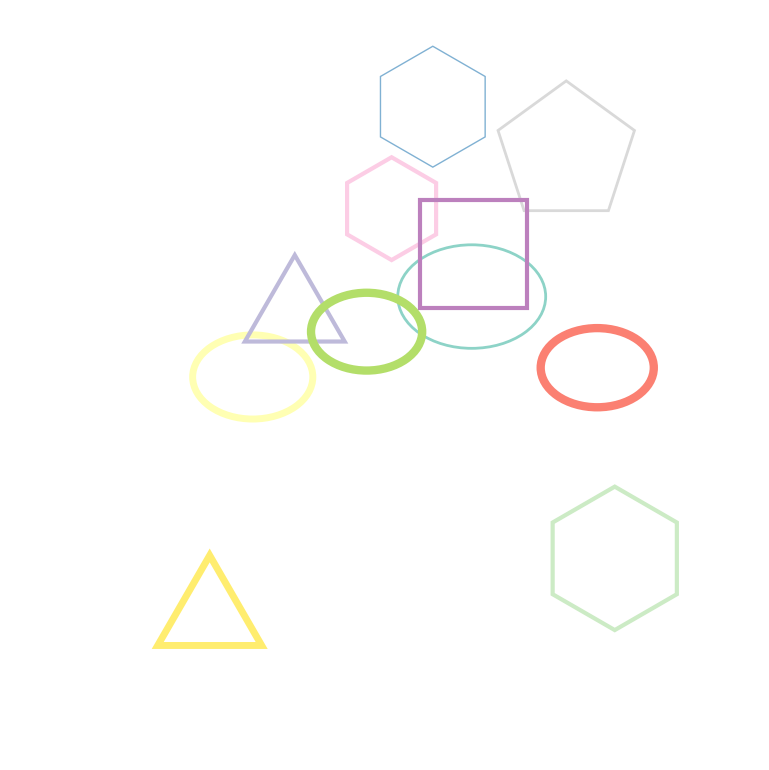[{"shape": "oval", "thickness": 1, "radius": 0.48, "center": [0.613, 0.615]}, {"shape": "oval", "thickness": 2.5, "radius": 0.39, "center": [0.328, 0.51]}, {"shape": "triangle", "thickness": 1.5, "radius": 0.37, "center": [0.383, 0.594]}, {"shape": "oval", "thickness": 3, "radius": 0.37, "center": [0.776, 0.522]}, {"shape": "hexagon", "thickness": 0.5, "radius": 0.39, "center": [0.562, 0.861]}, {"shape": "oval", "thickness": 3, "radius": 0.36, "center": [0.476, 0.569]}, {"shape": "hexagon", "thickness": 1.5, "radius": 0.33, "center": [0.509, 0.729]}, {"shape": "pentagon", "thickness": 1, "radius": 0.47, "center": [0.735, 0.802]}, {"shape": "square", "thickness": 1.5, "radius": 0.35, "center": [0.615, 0.67]}, {"shape": "hexagon", "thickness": 1.5, "radius": 0.47, "center": [0.798, 0.275]}, {"shape": "triangle", "thickness": 2.5, "radius": 0.39, "center": [0.272, 0.201]}]